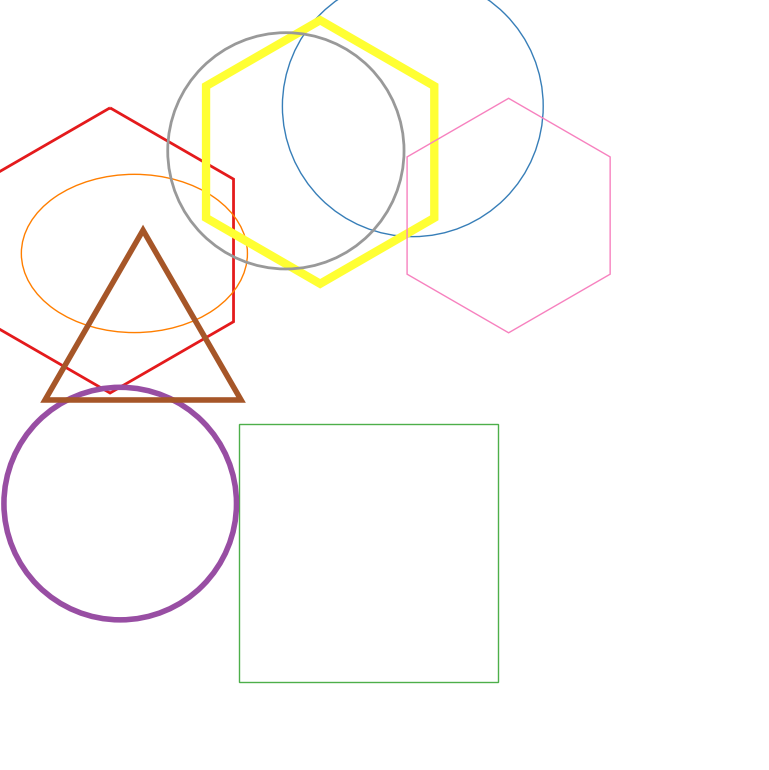[{"shape": "hexagon", "thickness": 1, "radius": 0.93, "center": [0.143, 0.675]}, {"shape": "circle", "thickness": 0.5, "radius": 0.85, "center": [0.536, 0.862]}, {"shape": "square", "thickness": 0.5, "radius": 0.84, "center": [0.479, 0.282]}, {"shape": "circle", "thickness": 2, "radius": 0.76, "center": [0.156, 0.346]}, {"shape": "oval", "thickness": 0.5, "radius": 0.73, "center": [0.175, 0.671]}, {"shape": "hexagon", "thickness": 3, "radius": 0.86, "center": [0.416, 0.803]}, {"shape": "triangle", "thickness": 2, "radius": 0.73, "center": [0.186, 0.554]}, {"shape": "hexagon", "thickness": 0.5, "radius": 0.76, "center": [0.661, 0.72]}, {"shape": "circle", "thickness": 1, "radius": 0.77, "center": [0.371, 0.804]}]